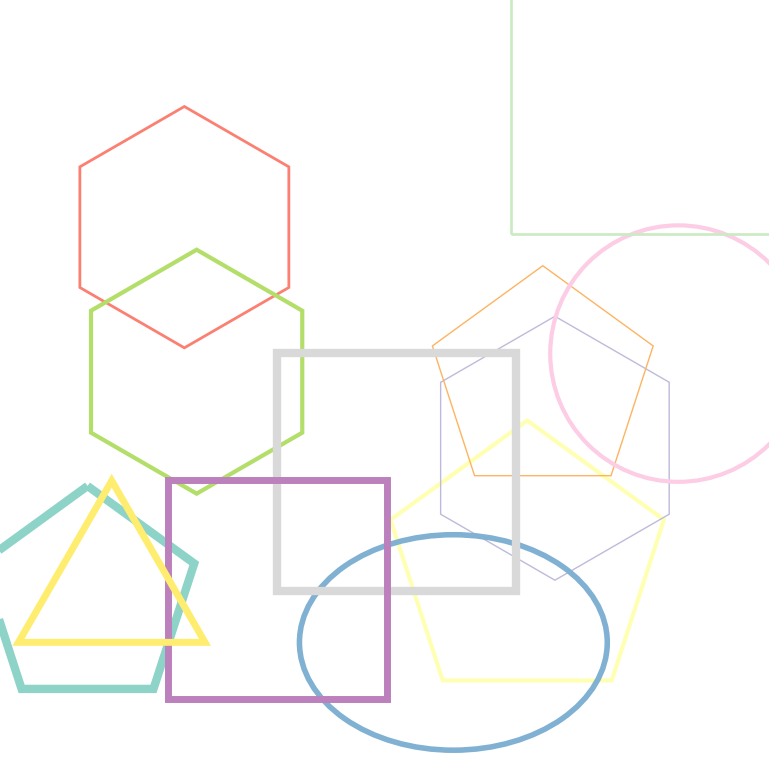[{"shape": "pentagon", "thickness": 3, "radius": 0.73, "center": [0.114, 0.223]}, {"shape": "pentagon", "thickness": 1.5, "radius": 0.93, "center": [0.685, 0.267]}, {"shape": "hexagon", "thickness": 0.5, "radius": 0.86, "center": [0.721, 0.418]}, {"shape": "hexagon", "thickness": 1, "radius": 0.78, "center": [0.239, 0.705]}, {"shape": "oval", "thickness": 2, "radius": 1.0, "center": [0.589, 0.166]}, {"shape": "pentagon", "thickness": 0.5, "radius": 0.75, "center": [0.705, 0.504]}, {"shape": "hexagon", "thickness": 1.5, "radius": 0.79, "center": [0.255, 0.517]}, {"shape": "circle", "thickness": 1.5, "radius": 0.83, "center": [0.881, 0.541]}, {"shape": "square", "thickness": 3, "radius": 0.77, "center": [0.515, 0.387]}, {"shape": "square", "thickness": 2.5, "radius": 0.71, "center": [0.361, 0.235]}, {"shape": "square", "thickness": 1, "radius": 0.95, "center": [0.854, 0.886]}, {"shape": "triangle", "thickness": 2.5, "radius": 0.7, "center": [0.145, 0.236]}]